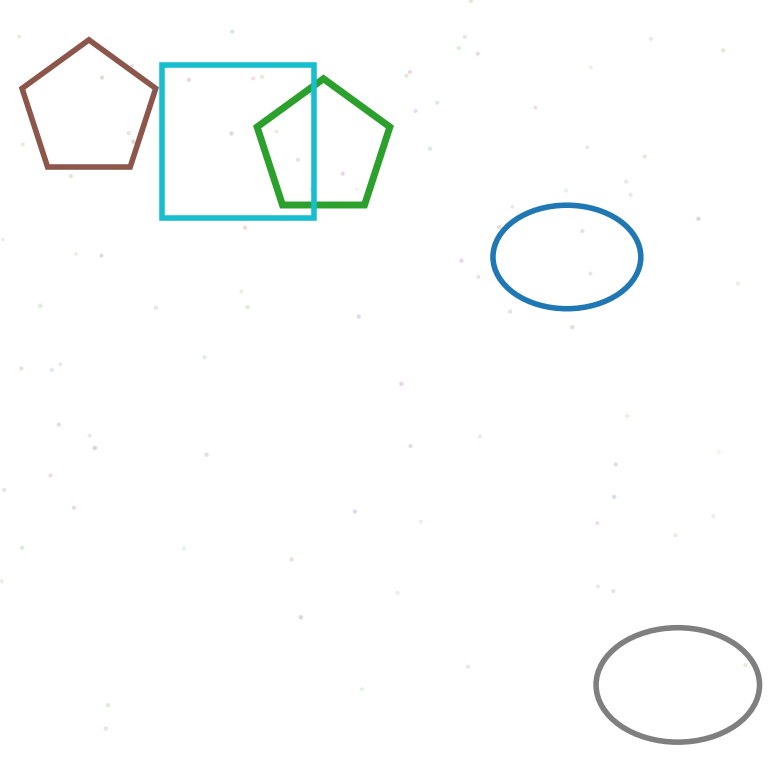[{"shape": "oval", "thickness": 2, "radius": 0.48, "center": [0.736, 0.666]}, {"shape": "pentagon", "thickness": 2.5, "radius": 0.45, "center": [0.42, 0.807]}, {"shape": "pentagon", "thickness": 2, "radius": 0.46, "center": [0.115, 0.857]}, {"shape": "oval", "thickness": 2, "radius": 0.53, "center": [0.88, 0.11]}, {"shape": "square", "thickness": 2, "radius": 0.49, "center": [0.309, 0.816]}]